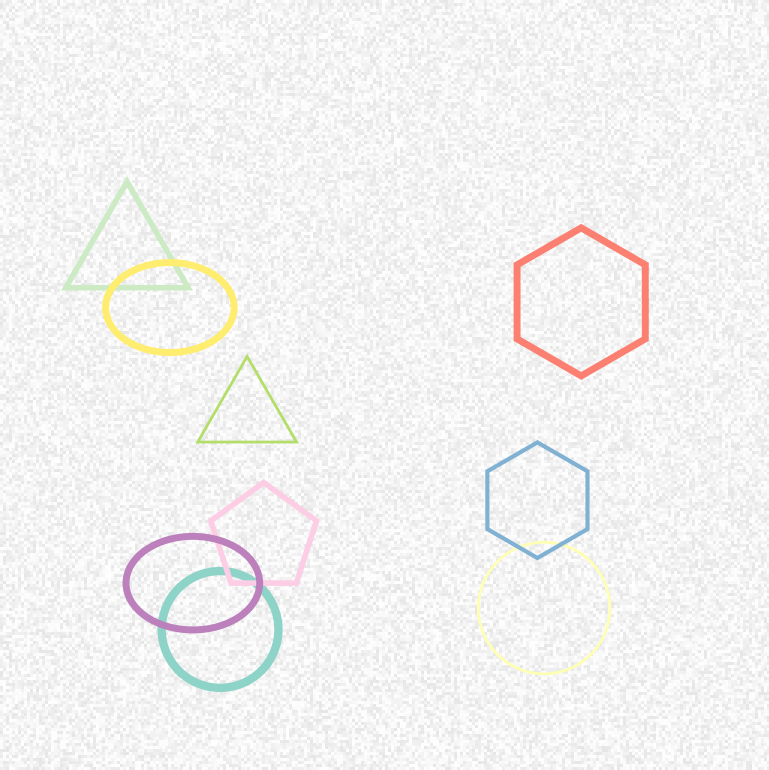[{"shape": "circle", "thickness": 3, "radius": 0.38, "center": [0.286, 0.183]}, {"shape": "circle", "thickness": 1, "radius": 0.43, "center": [0.707, 0.21]}, {"shape": "hexagon", "thickness": 2.5, "radius": 0.48, "center": [0.755, 0.608]}, {"shape": "hexagon", "thickness": 1.5, "radius": 0.38, "center": [0.698, 0.35]}, {"shape": "triangle", "thickness": 1, "radius": 0.37, "center": [0.321, 0.463]}, {"shape": "pentagon", "thickness": 2, "radius": 0.36, "center": [0.342, 0.301]}, {"shape": "oval", "thickness": 2.5, "radius": 0.43, "center": [0.25, 0.243]}, {"shape": "triangle", "thickness": 2, "radius": 0.46, "center": [0.165, 0.672]}, {"shape": "oval", "thickness": 2.5, "radius": 0.42, "center": [0.221, 0.601]}]